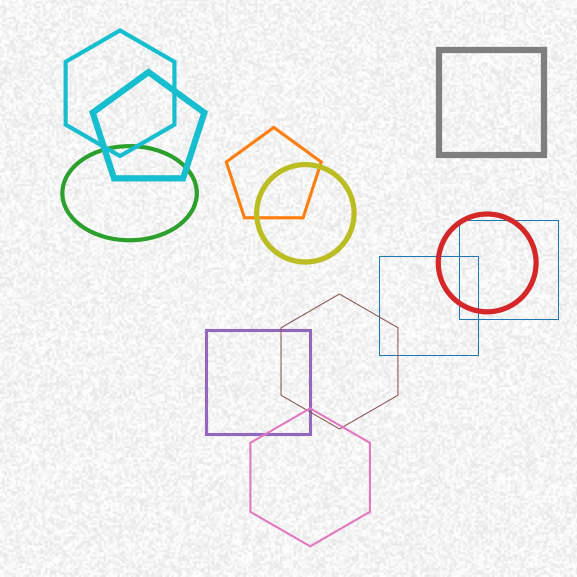[{"shape": "square", "thickness": 0.5, "radius": 0.43, "center": [0.881, 0.533]}, {"shape": "square", "thickness": 0.5, "radius": 0.43, "center": [0.742, 0.47]}, {"shape": "pentagon", "thickness": 1.5, "radius": 0.43, "center": [0.474, 0.692]}, {"shape": "oval", "thickness": 2, "radius": 0.58, "center": [0.224, 0.665]}, {"shape": "circle", "thickness": 2.5, "radius": 0.42, "center": [0.844, 0.544]}, {"shape": "square", "thickness": 1.5, "radius": 0.45, "center": [0.447, 0.338]}, {"shape": "hexagon", "thickness": 0.5, "radius": 0.58, "center": [0.588, 0.373]}, {"shape": "hexagon", "thickness": 1, "radius": 0.6, "center": [0.537, 0.173]}, {"shape": "square", "thickness": 3, "radius": 0.45, "center": [0.851, 0.821]}, {"shape": "circle", "thickness": 2.5, "radius": 0.42, "center": [0.529, 0.63]}, {"shape": "pentagon", "thickness": 3, "radius": 0.51, "center": [0.257, 0.773]}, {"shape": "hexagon", "thickness": 2, "radius": 0.54, "center": [0.208, 0.838]}]